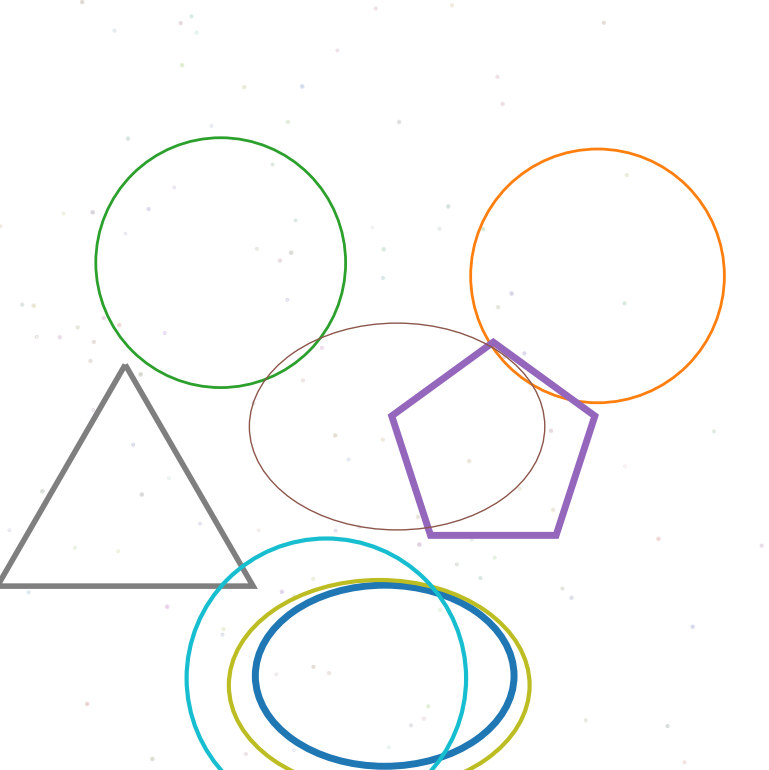[{"shape": "oval", "thickness": 2.5, "radius": 0.84, "center": [0.5, 0.122]}, {"shape": "circle", "thickness": 1, "radius": 0.82, "center": [0.776, 0.642]}, {"shape": "circle", "thickness": 1, "radius": 0.81, "center": [0.287, 0.659]}, {"shape": "pentagon", "thickness": 2.5, "radius": 0.69, "center": [0.641, 0.417]}, {"shape": "oval", "thickness": 0.5, "radius": 0.96, "center": [0.516, 0.446]}, {"shape": "triangle", "thickness": 2, "radius": 0.96, "center": [0.163, 0.335]}, {"shape": "oval", "thickness": 1.5, "radius": 0.98, "center": [0.493, 0.11]}, {"shape": "circle", "thickness": 1.5, "radius": 0.91, "center": [0.424, 0.119]}]